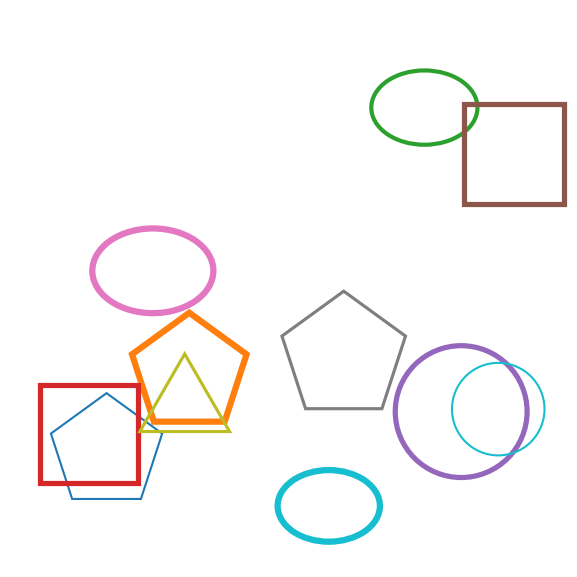[{"shape": "pentagon", "thickness": 1, "radius": 0.51, "center": [0.185, 0.217]}, {"shape": "pentagon", "thickness": 3, "radius": 0.52, "center": [0.328, 0.353]}, {"shape": "oval", "thickness": 2, "radius": 0.46, "center": [0.735, 0.813]}, {"shape": "square", "thickness": 2.5, "radius": 0.43, "center": [0.154, 0.248]}, {"shape": "circle", "thickness": 2.5, "radius": 0.57, "center": [0.799, 0.286]}, {"shape": "square", "thickness": 2.5, "radius": 0.43, "center": [0.89, 0.732]}, {"shape": "oval", "thickness": 3, "radius": 0.52, "center": [0.265, 0.53]}, {"shape": "pentagon", "thickness": 1.5, "radius": 0.56, "center": [0.595, 0.382]}, {"shape": "triangle", "thickness": 1.5, "radius": 0.45, "center": [0.32, 0.297]}, {"shape": "oval", "thickness": 3, "radius": 0.44, "center": [0.569, 0.123]}, {"shape": "circle", "thickness": 1, "radius": 0.4, "center": [0.863, 0.291]}]